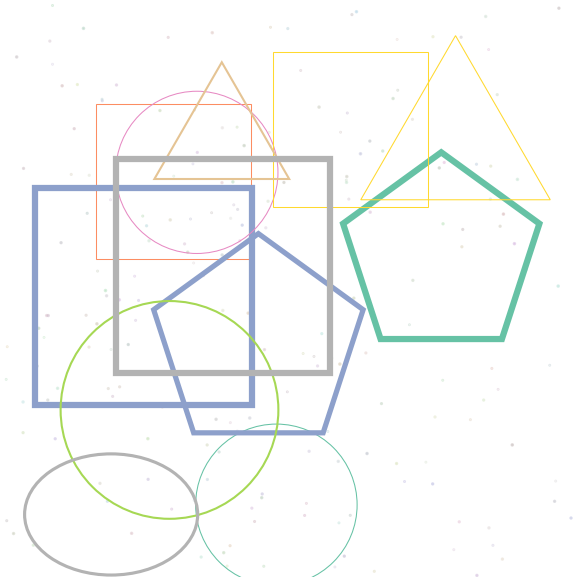[{"shape": "circle", "thickness": 0.5, "radius": 0.7, "center": [0.479, 0.125]}, {"shape": "pentagon", "thickness": 3, "radius": 0.89, "center": [0.764, 0.557]}, {"shape": "square", "thickness": 0.5, "radius": 0.67, "center": [0.301, 0.684]}, {"shape": "square", "thickness": 3, "radius": 0.94, "center": [0.249, 0.486]}, {"shape": "pentagon", "thickness": 2.5, "radius": 0.95, "center": [0.447, 0.404]}, {"shape": "circle", "thickness": 0.5, "radius": 0.7, "center": [0.341, 0.701]}, {"shape": "circle", "thickness": 1, "radius": 0.94, "center": [0.293, 0.289]}, {"shape": "triangle", "thickness": 0.5, "radius": 0.95, "center": [0.789, 0.748]}, {"shape": "square", "thickness": 0.5, "radius": 0.67, "center": [0.607, 0.774]}, {"shape": "triangle", "thickness": 1, "radius": 0.67, "center": [0.384, 0.757]}, {"shape": "square", "thickness": 3, "radius": 0.93, "center": [0.386, 0.539]}, {"shape": "oval", "thickness": 1.5, "radius": 0.75, "center": [0.192, 0.108]}]